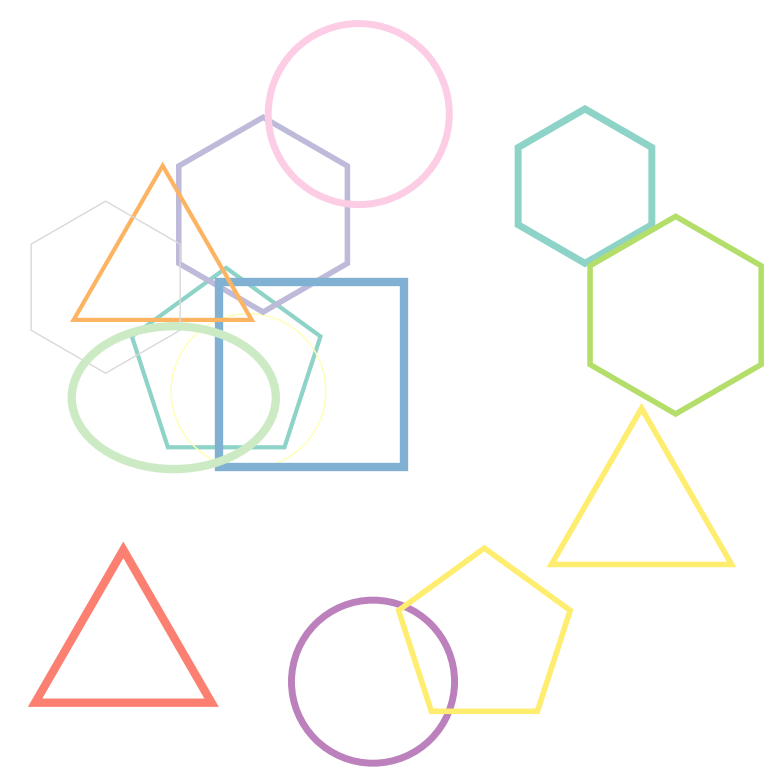[{"shape": "hexagon", "thickness": 2.5, "radius": 0.5, "center": [0.76, 0.758]}, {"shape": "pentagon", "thickness": 1.5, "radius": 0.64, "center": [0.294, 0.523]}, {"shape": "circle", "thickness": 0.5, "radius": 0.5, "center": [0.323, 0.492]}, {"shape": "hexagon", "thickness": 2, "radius": 0.63, "center": [0.342, 0.721]}, {"shape": "triangle", "thickness": 3, "radius": 0.66, "center": [0.16, 0.154]}, {"shape": "square", "thickness": 3, "radius": 0.6, "center": [0.404, 0.514]}, {"shape": "triangle", "thickness": 1.5, "radius": 0.67, "center": [0.211, 0.651]}, {"shape": "hexagon", "thickness": 2, "radius": 0.64, "center": [0.877, 0.591]}, {"shape": "circle", "thickness": 2.5, "radius": 0.59, "center": [0.466, 0.852]}, {"shape": "hexagon", "thickness": 0.5, "radius": 0.56, "center": [0.137, 0.627]}, {"shape": "circle", "thickness": 2.5, "radius": 0.53, "center": [0.484, 0.115]}, {"shape": "oval", "thickness": 3, "radius": 0.66, "center": [0.226, 0.484]}, {"shape": "triangle", "thickness": 2, "radius": 0.68, "center": [0.833, 0.335]}, {"shape": "pentagon", "thickness": 2, "radius": 0.59, "center": [0.629, 0.171]}]